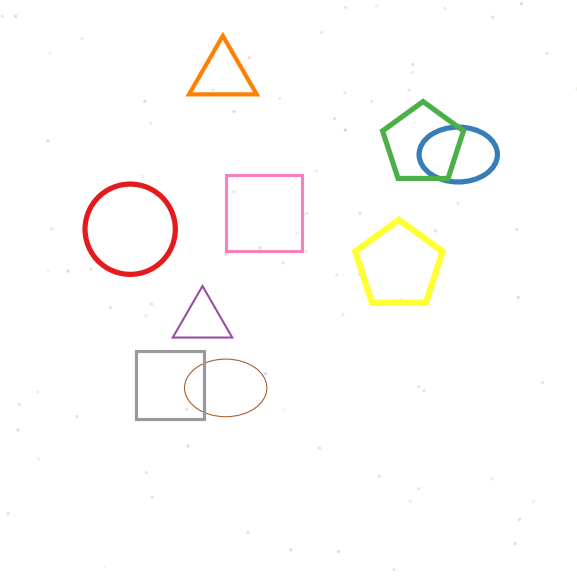[{"shape": "circle", "thickness": 2.5, "radius": 0.39, "center": [0.225, 0.602]}, {"shape": "oval", "thickness": 2.5, "radius": 0.34, "center": [0.794, 0.732]}, {"shape": "pentagon", "thickness": 2.5, "radius": 0.37, "center": [0.733, 0.75]}, {"shape": "triangle", "thickness": 1, "radius": 0.3, "center": [0.351, 0.444]}, {"shape": "triangle", "thickness": 2, "radius": 0.34, "center": [0.386, 0.87]}, {"shape": "pentagon", "thickness": 3, "radius": 0.4, "center": [0.691, 0.539]}, {"shape": "oval", "thickness": 0.5, "radius": 0.36, "center": [0.391, 0.327]}, {"shape": "square", "thickness": 1.5, "radius": 0.33, "center": [0.457, 0.63]}, {"shape": "square", "thickness": 1.5, "radius": 0.3, "center": [0.294, 0.332]}]